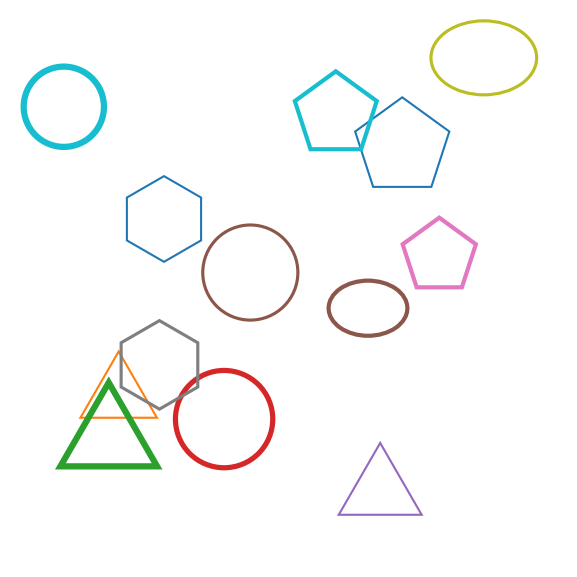[{"shape": "pentagon", "thickness": 1, "radius": 0.43, "center": [0.697, 0.745]}, {"shape": "hexagon", "thickness": 1, "radius": 0.37, "center": [0.284, 0.62]}, {"shape": "triangle", "thickness": 1, "radius": 0.38, "center": [0.206, 0.314]}, {"shape": "triangle", "thickness": 3, "radius": 0.48, "center": [0.188, 0.24]}, {"shape": "circle", "thickness": 2.5, "radius": 0.42, "center": [0.388, 0.273]}, {"shape": "triangle", "thickness": 1, "radius": 0.41, "center": [0.658, 0.149]}, {"shape": "oval", "thickness": 2, "radius": 0.34, "center": [0.637, 0.465]}, {"shape": "circle", "thickness": 1.5, "radius": 0.41, "center": [0.433, 0.527]}, {"shape": "pentagon", "thickness": 2, "radius": 0.33, "center": [0.761, 0.556]}, {"shape": "hexagon", "thickness": 1.5, "radius": 0.38, "center": [0.276, 0.367]}, {"shape": "oval", "thickness": 1.5, "radius": 0.46, "center": [0.838, 0.899]}, {"shape": "circle", "thickness": 3, "radius": 0.35, "center": [0.111, 0.814]}, {"shape": "pentagon", "thickness": 2, "radius": 0.37, "center": [0.581, 0.801]}]